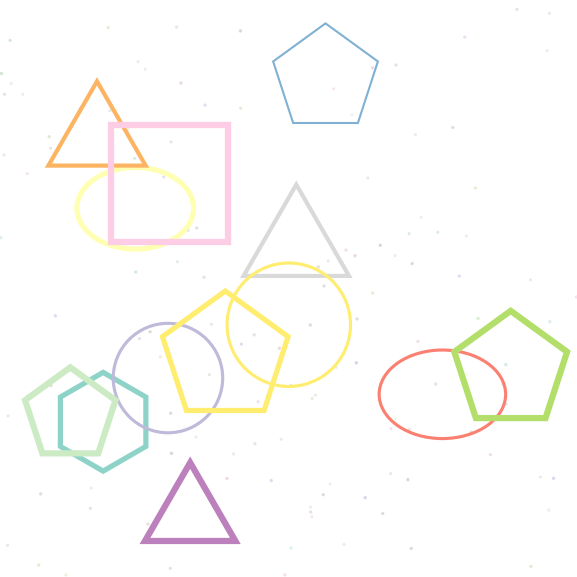[{"shape": "hexagon", "thickness": 2.5, "radius": 0.43, "center": [0.179, 0.269]}, {"shape": "oval", "thickness": 2.5, "radius": 0.51, "center": [0.234, 0.639]}, {"shape": "circle", "thickness": 1.5, "radius": 0.47, "center": [0.291, 0.344]}, {"shape": "oval", "thickness": 1.5, "radius": 0.55, "center": [0.766, 0.316]}, {"shape": "pentagon", "thickness": 1, "radius": 0.48, "center": [0.564, 0.863]}, {"shape": "triangle", "thickness": 2, "radius": 0.49, "center": [0.168, 0.761]}, {"shape": "pentagon", "thickness": 3, "radius": 0.51, "center": [0.884, 0.358]}, {"shape": "square", "thickness": 3, "radius": 0.5, "center": [0.293, 0.682]}, {"shape": "triangle", "thickness": 2, "radius": 0.53, "center": [0.513, 0.574]}, {"shape": "triangle", "thickness": 3, "radius": 0.45, "center": [0.329, 0.108]}, {"shape": "pentagon", "thickness": 3, "radius": 0.41, "center": [0.122, 0.281]}, {"shape": "circle", "thickness": 1.5, "radius": 0.53, "center": [0.5, 0.437]}, {"shape": "pentagon", "thickness": 2.5, "radius": 0.57, "center": [0.39, 0.381]}]